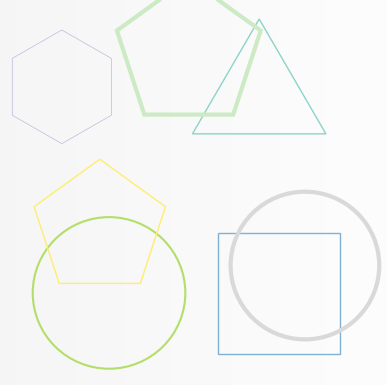[{"shape": "triangle", "thickness": 1, "radius": 0.99, "center": [0.669, 0.752]}, {"shape": "hexagon", "thickness": 0.5, "radius": 0.74, "center": [0.16, 0.775]}, {"shape": "square", "thickness": 1, "radius": 0.79, "center": [0.72, 0.238]}, {"shape": "circle", "thickness": 1.5, "radius": 0.98, "center": [0.281, 0.239]}, {"shape": "circle", "thickness": 3, "radius": 0.96, "center": [0.787, 0.31]}, {"shape": "pentagon", "thickness": 3, "radius": 0.98, "center": [0.487, 0.86]}, {"shape": "pentagon", "thickness": 1, "radius": 0.89, "center": [0.257, 0.408]}]